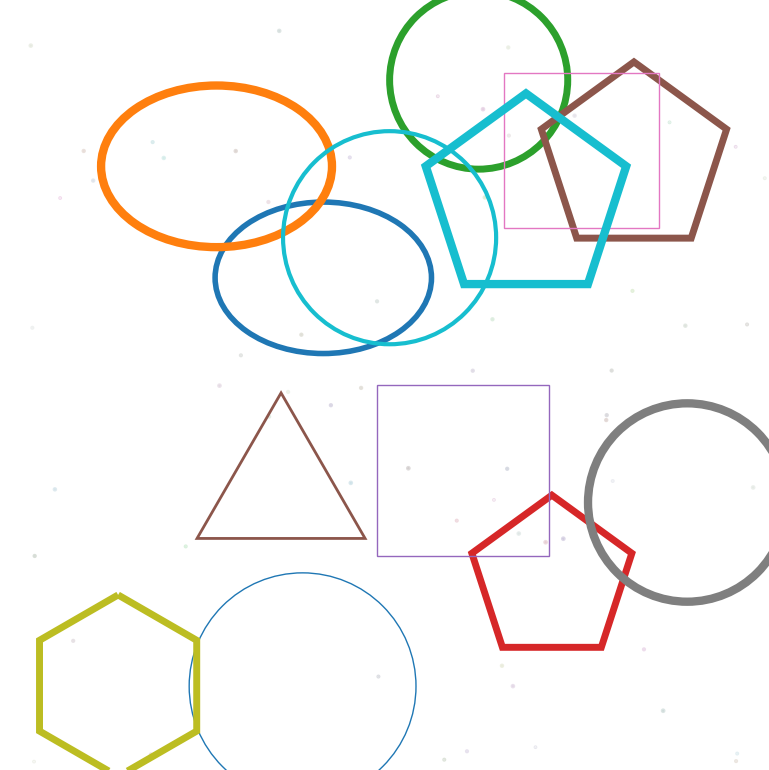[{"shape": "oval", "thickness": 2, "radius": 0.7, "center": [0.42, 0.639]}, {"shape": "circle", "thickness": 0.5, "radius": 0.74, "center": [0.393, 0.109]}, {"shape": "oval", "thickness": 3, "radius": 0.75, "center": [0.281, 0.784]}, {"shape": "circle", "thickness": 2.5, "radius": 0.58, "center": [0.622, 0.896]}, {"shape": "pentagon", "thickness": 2.5, "radius": 0.55, "center": [0.717, 0.248]}, {"shape": "square", "thickness": 0.5, "radius": 0.56, "center": [0.601, 0.389]}, {"shape": "triangle", "thickness": 1, "radius": 0.63, "center": [0.365, 0.364]}, {"shape": "pentagon", "thickness": 2.5, "radius": 0.63, "center": [0.823, 0.793]}, {"shape": "square", "thickness": 0.5, "radius": 0.5, "center": [0.755, 0.805]}, {"shape": "circle", "thickness": 3, "radius": 0.64, "center": [0.892, 0.347]}, {"shape": "hexagon", "thickness": 2.5, "radius": 0.59, "center": [0.153, 0.109]}, {"shape": "circle", "thickness": 1.5, "radius": 0.69, "center": [0.506, 0.691]}, {"shape": "pentagon", "thickness": 3, "radius": 0.68, "center": [0.683, 0.742]}]